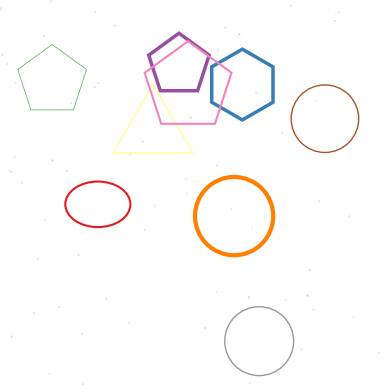[{"shape": "oval", "thickness": 1.5, "radius": 0.42, "center": [0.254, 0.469]}, {"shape": "hexagon", "thickness": 2.5, "radius": 0.46, "center": [0.63, 0.78]}, {"shape": "pentagon", "thickness": 0.5, "radius": 0.47, "center": [0.135, 0.791]}, {"shape": "pentagon", "thickness": 2.5, "radius": 0.41, "center": [0.465, 0.831]}, {"shape": "circle", "thickness": 3, "radius": 0.51, "center": [0.608, 0.439]}, {"shape": "triangle", "thickness": 0.5, "radius": 0.6, "center": [0.397, 0.662]}, {"shape": "circle", "thickness": 1, "radius": 0.44, "center": [0.844, 0.692]}, {"shape": "pentagon", "thickness": 1.5, "radius": 0.59, "center": [0.489, 0.774]}, {"shape": "circle", "thickness": 1, "radius": 0.45, "center": [0.673, 0.114]}]